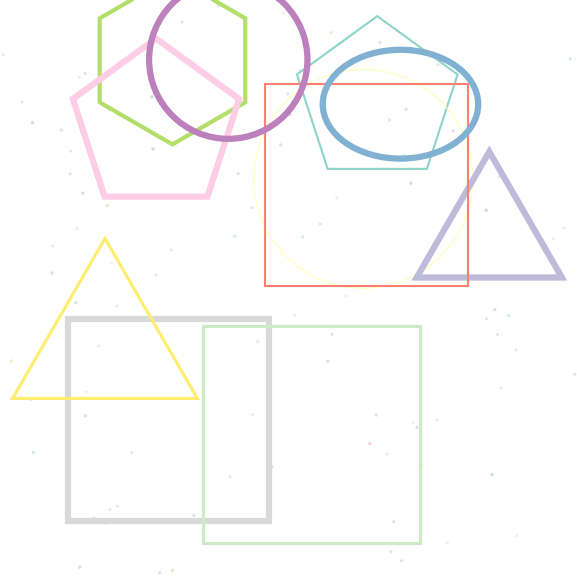[{"shape": "pentagon", "thickness": 1, "radius": 0.73, "center": [0.653, 0.825]}, {"shape": "circle", "thickness": 0.5, "radius": 0.95, "center": [0.629, 0.69]}, {"shape": "triangle", "thickness": 3, "radius": 0.73, "center": [0.847, 0.591]}, {"shape": "square", "thickness": 1, "radius": 0.88, "center": [0.635, 0.679]}, {"shape": "oval", "thickness": 3, "radius": 0.67, "center": [0.693, 0.819]}, {"shape": "hexagon", "thickness": 2, "radius": 0.73, "center": [0.299, 0.895]}, {"shape": "pentagon", "thickness": 3, "radius": 0.76, "center": [0.27, 0.781]}, {"shape": "square", "thickness": 3, "radius": 0.87, "center": [0.292, 0.271]}, {"shape": "circle", "thickness": 3, "radius": 0.69, "center": [0.395, 0.896]}, {"shape": "square", "thickness": 1.5, "radius": 0.94, "center": [0.539, 0.247]}, {"shape": "triangle", "thickness": 1.5, "radius": 0.92, "center": [0.182, 0.402]}]